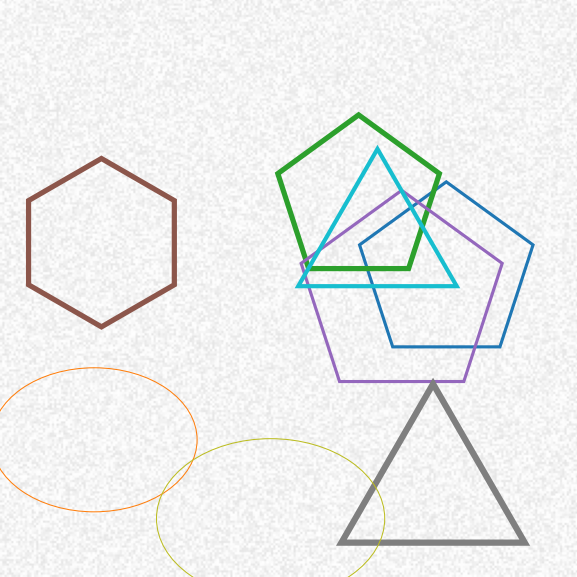[{"shape": "pentagon", "thickness": 1.5, "radius": 0.79, "center": [0.773, 0.526]}, {"shape": "oval", "thickness": 0.5, "radius": 0.89, "center": [0.163, 0.238]}, {"shape": "pentagon", "thickness": 2.5, "radius": 0.74, "center": [0.621, 0.653]}, {"shape": "pentagon", "thickness": 1.5, "radius": 0.92, "center": [0.696, 0.487]}, {"shape": "hexagon", "thickness": 2.5, "radius": 0.73, "center": [0.176, 0.579]}, {"shape": "triangle", "thickness": 3, "radius": 0.92, "center": [0.75, 0.151]}, {"shape": "oval", "thickness": 0.5, "radius": 0.99, "center": [0.469, 0.101]}, {"shape": "triangle", "thickness": 2, "radius": 0.79, "center": [0.654, 0.583]}]